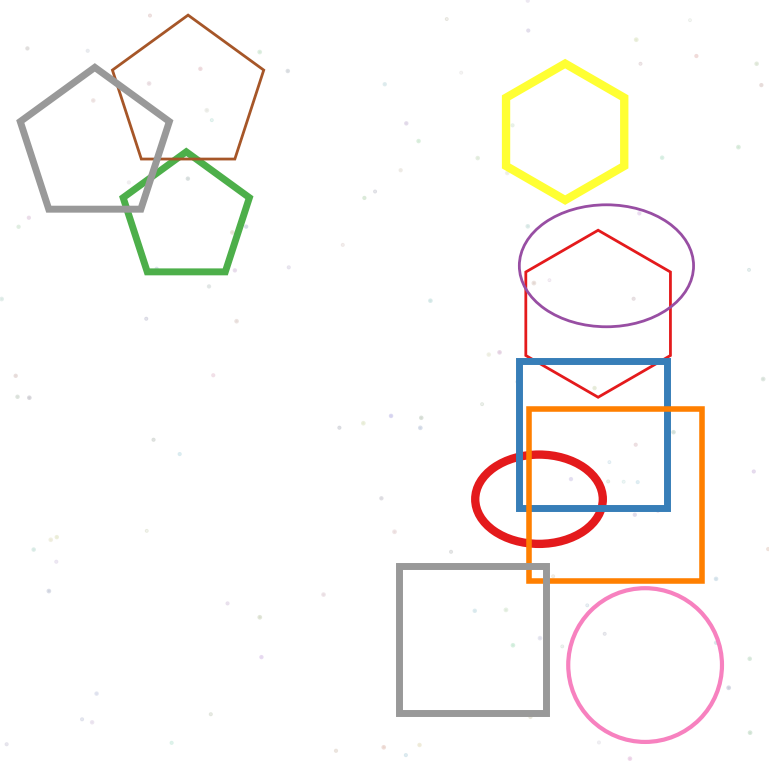[{"shape": "hexagon", "thickness": 1, "radius": 0.54, "center": [0.777, 0.593]}, {"shape": "oval", "thickness": 3, "radius": 0.41, "center": [0.7, 0.352]}, {"shape": "square", "thickness": 2.5, "radius": 0.48, "center": [0.77, 0.436]}, {"shape": "pentagon", "thickness": 2.5, "radius": 0.43, "center": [0.242, 0.717]}, {"shape": "oval", "thickness": 1, "radius": 0.57, "center": [0.788, 0.655]}, {"shape": "square", "thickness": 2, "radius": 0.56, "center": [0.799, 0.357]}, {"shape": "hexagon", "thickness": 3, "radius": 0.44, "center": [0.734, 0.829]}, {"shape": "pentagon", "thickness": 1, "radius": 0.52, "center": [0.244, 0.877]}, {"shape": "circle", "thickness": 1.5, "radius": 0.5, "center": [0.838, 0.136]}, {"shape": "square", "thickness": 2.5, "radius": 0.47, "center": [0.614, 0.17]}, {"shape": "pentagon", "thickness": 2.5, "radius": 0.51, "center": [0.123, 0.811]}]